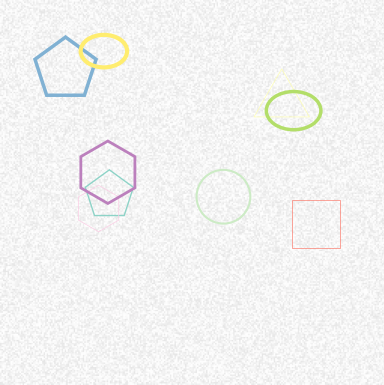[{"shape": "pentagon", "thickness": 1, "radius": 0.33, "center": [0.284, 0.493]}, {"shape": "triangle", "thickness": 0.5, "radius": 0.42, "center": [0.732, 0.738]}, {"shape": "square", "thickness": 0.5, "radius": 0.31, "center": [0.822, 0.418]}, {"shape": "pentagon", "thickness": 2.5, "radius": 0.42, "center": [0.17, 0.82]}, {"shape": "oval", "thickness": 2.5, "radius": 0.35, "center": [0.763, 0.713]}, {"shape": "hexagon", "thickness": 0.5, "radius": 0.3, "center": [0.256, 0.458]}, {"shape": "hexagon", "thickness": 2, "radius": 0.41, "center": [0.28, 0.553]}, {"shape": "circle", "thickness": 1.5, "radius": 0.35, "center": [0.58, 0.489]}, {"shape": "oval", "thickness": 3, "radius": 0.3, "center": [0.27, 0.867]}]